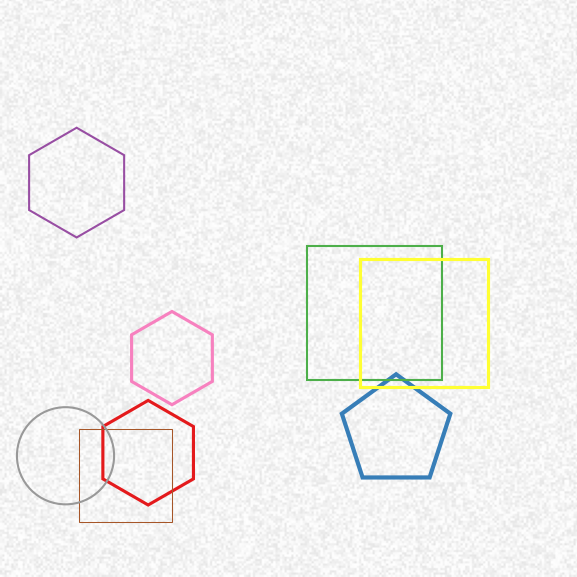[{"shape": "hexagon", "thickness": 1.5, "radius": 0.45, "center": [0.257, 0.215]}, {"shape": "pentagon", "thickness": 2, "radius": 0.49, "center": [0.686, 0.252]}, {"shape": "square", "thickness": 1, "radius": 0.58, "center": [0.648, 0.457]}, {"shape": "hexagon", "thickness": 1, "radius": 0.48, "center": [0.133, 0.683]}, {"shape": "square", "thickness": 1.5, "radius": 0.55, "center": [0.734, 0.439]}, {"shape": "square", "thickness": 0.5, "radius": 0.4, "center": [0.217, 0.176]}, {"shape": "hexagon", "thickness": 1.5, "radius": 0.4, "center": [0.298, 0.379]}, {"shape": "circle", "thickness": 1, "radius": 0.42, "center": [0.113, 0.21]}]